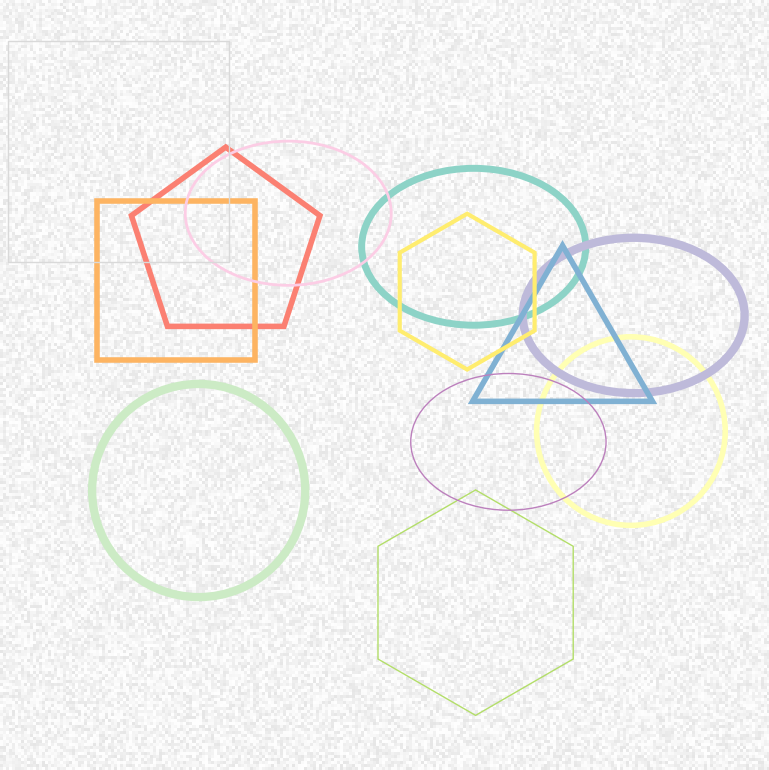[{"shape": "oval", "thickness": 2.5, "radius": 0.73, "center": [0.615, 0.68]}, {"shape": "circle", "thickness": 2, "radius": 0.61, "center": [0.819, 0.44]}, {"shape": "oval", "thickness": 3, "radius": 0.72, "center": [0.823, 0.59]}, {"shape": "pentagon", "thickness": 2, "radius": 0.64, "center": [0.293, 0.68]}, {"shape": "triangle", "thickness": 2, "radius": 0.67, "center": [0.731, 0.546]}, {"shape": "square", "thickness": 2, "radius": 0.52, "center": [0.228, 0.636]}, {"shape": "hexagon", "thickness": 0.5, "radius": 0.73, "center": [0.618, 0.217]}, {"shape": "oval", "thickness": 1, "radius": 0.67, "center": [0.374, 0.723]}, {"shape": "square", "thickness": 0.5, "radius": 0.72, "center": [0.154, 0.803]}, {"shape": "oval", "thickness": 0.5, "radius": 0.63, "center": [0.66, 0.426]}, {"shape": "circle", "thickness": 3, "radius": 0.69, "center": [0.258, 0.363]}, {"shape": "hexagon", "thickness": 1.5, "radius": 0.51, "center": [0.607, 0.621]}]